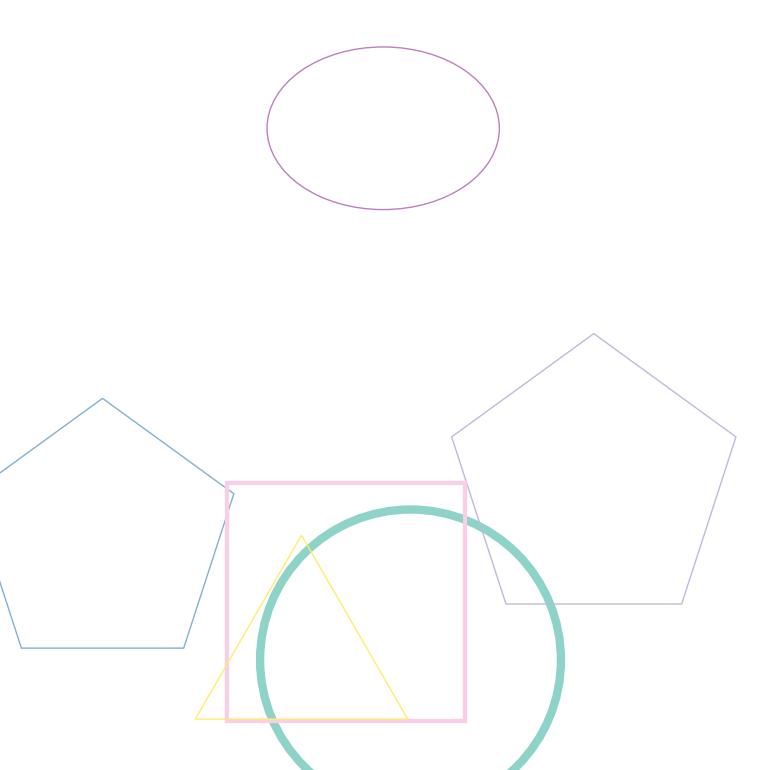[{"shape": "circle", "thickness": 3, "radius": 0.98, "center": [0.533, 0.143]}, {"shape": "pentagon", "thickness": 0.5, "radius": 0.97, "center": [0.771, 0.373]}, {"shape": "pentagon", "thickness": 0.5, "radius": 0.9, "center": [0.133, 0.303]}, {"shape": "square", "thickness": 1.5, "radius": 0.77, "center": [0.449, 0.218]}, {"shape": "oval", "thickness": 0.5, "radius": 0.75, "center": [0.498, 0.833]}, {"shape": "triangle", "thickness": 0.5, "radius": 0.8, "center": [0.392, 0.146]}]